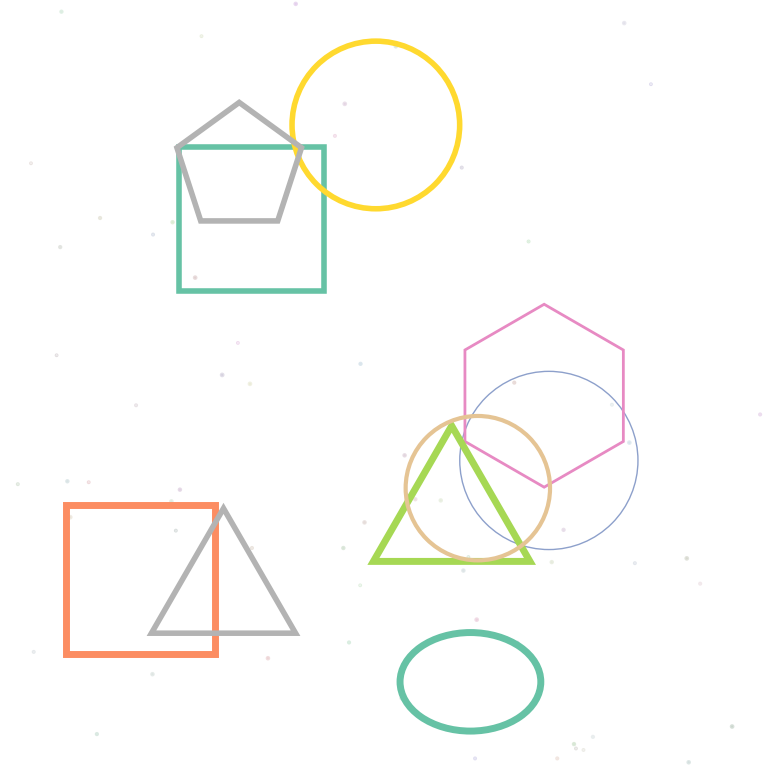[{"shape": "square", "thickness": 2, "radius": 0.47, "center": [0.326, 0.715]}, {"shape": "oval", "thickness": 2.5, "radius": 0.46, "center": [0.611, 0.115]}, {"shape": "square", "thickness": 2.5, "radius": 0.48, "center": [0.183, 0.248]}, {"shape": "circle", "thickness": 0.5, "radius": 0.58, "center": [0.713, 0.402]}, {"shape": "hexagon", "thickness": 1, "radius": 0.59, "center": [0.707, 0.486]}, {"shape": "triangle", "thickness": 2.5, "radius": 0.59, "center": [0.587, 0.33]}, {"shape": "circle", "thickness": 2, "radius": 0.54, "center": [0.488, 0.838]}, {"shape": "circle", "thickness": 1.5, "radius": 0.47, "center": [0.621, 0.366]}, {"shape": "pentagon", "thickness": 2, "radius": 0.43, "center": [0.311, 0.782]}, {"shape": "triangle", "thickness": 2, "radius": 0.54, "center": [0.29, 0.232]}]